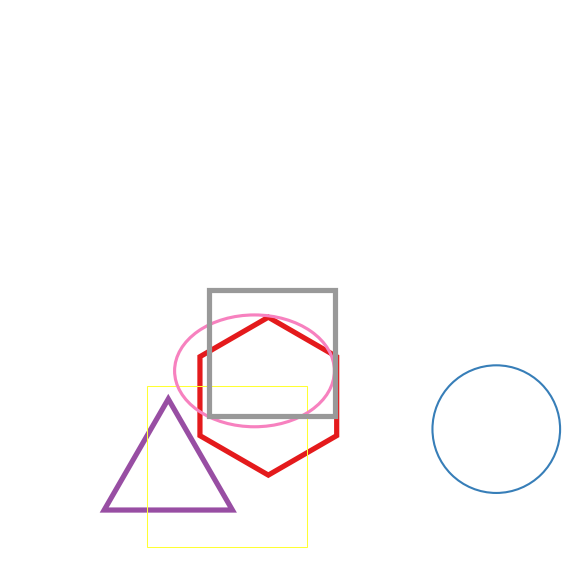[{"shape": "hexagon", "thickness": 2.5, "radius": 0.68, "center": [0.465, 0.313]}, {"shape": "circle", "thickness": 1, "radius": 0.55, "center": [0.859, 0.256]}, {"shape": "triangle", "thickness": 2.5, "radius": 0.64, "center": [0.291, 0.18]}, {"shape": "square", "thickness": 0.5, "radius": 0.69, "center": [0.394, 0.191]}, {"shape": "oval", "thickness": 1.5, "radius": 0.69, "center": [0.441, 0.357]}, {"shape": "square", "thickness": 2.5, "radius": 0.55, "center": [0.471, 0.388]}]